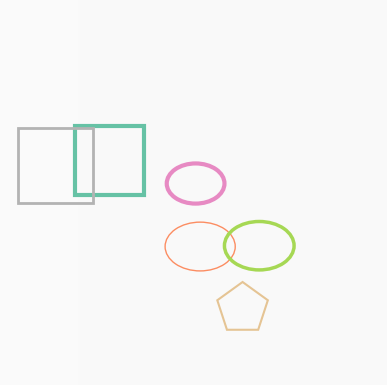[{"shape": "square", "thickness": 3, "radius": 0.45, "center": [0.282, 0.583]}, {"shape": "oval", "thickness": 1, "radius": 0.45, "center": [0.517, 0.36]}, {"shape": "oval", "thickness": 3, "radius": 0.37, "center": [0.505, 0.523]}, {"shape": "oval", "thickness": 2.5, "radius": 0.45, "center": [0.669, 0.362]}, {"shape": "pentagon", "thickness": 1.5, "radius": 0.34, "center": [0.626, 0.199]}, {"shape": "square", "thickness": 2, "radius": 0.49, "center": [0.144, 0.569]}]